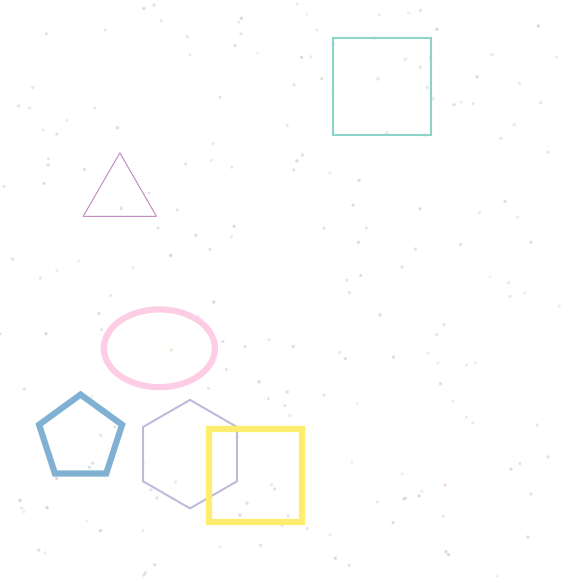[{"shape": "square", "thickness": 1, "radius": 0.42, "center": [0.662, 0.849]}, {"shape": "hexagon", "thickness": 1, "radius": 0.47, "center": [0.329, 0.213]}, {"shape": "pentagon", "thickness": 3, "radius": 0.38, "center": [0.14, 0.24]}, {"shape": "oval", "thickness": 3, "radius": 0.48, "center": [0.276, 0.396]}, {"shape": "triangle", "thickness": 0.5, "radius": 0.37, "center": [0.208, 0.661]}, {"shape": "square", "thickness": 3, "radius": 0.4, "center": [0.442, 0.175]}]